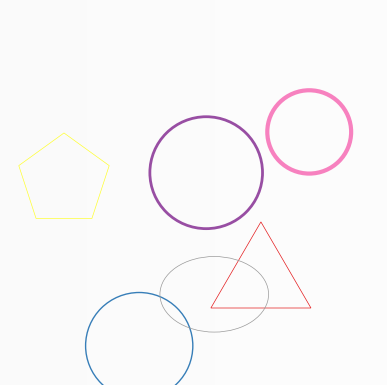[{"shape": "triangle", "thickness": 0.5, "radius": 0.75, "center": [0.673, 0.275]}, {"shape": "circle", "thickness": 1, "radius": 0.69, "center": [0.359, 0.102]}, {"shape": "circle", "thickness": 2, "radius": 0.73, "center": [0.532, 0.551]}, {"shape": "pentagon", "thickness": 0.5, "radius": 0.61, "center": [0.165, 0.532]}, {"shape": "circle", "thickness": 3, "radius": 0.54, "center": [0.798, 0.657]}, {"shape": "oval", "thickness": 0.5, "radius": 0.7, "center": [0.553, 0.236]}]